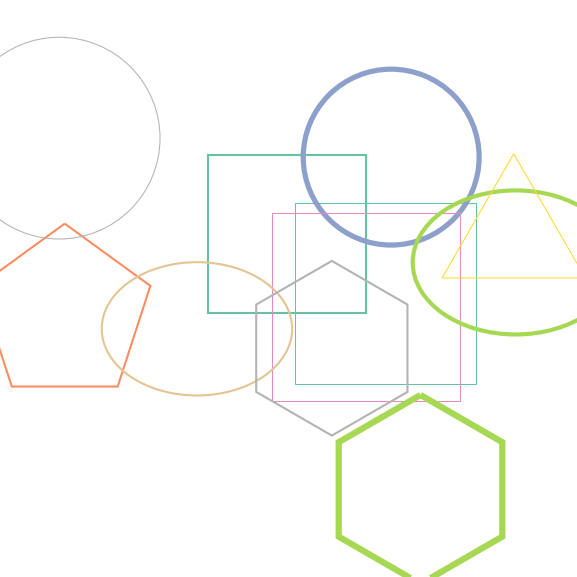[{"shape": "square", "thickness": 1, "radius": 0.68, "center": [0.497, 0.594]}, {"shape": "square", "thickness": 0.5, "radius": 0.78, "center": [0.667, 0.491]}, {"shape": "pentagon", "thickness": 1, "radius": 0.78, "center": [0.112, 0.456]}, {"shape": "circle", "thickness": 2.5, "radius": 0.76, "center": [0.677, 0.727]}, {"shape": "square", "thickness": 0.5, "radius": 0.81, "center": [0.634, 0.467]}, {"shape": "oval", "thickness": 2, "radius": 0.89, "center": [0.893, 0.545]}, {"shape": "hexagon", "thickness": 3, "radius": 0.82, "center": [0.728, 0.152]}, {"shape": "triangle", "thickness": 0.5, "radius": 0.72, "center": [0.89, 0.59]}, {"shape": "oval", "thickness": 1, "radius": 0.82, "center": [0.341, 0.43]}, {"shape": "hexagon", "thickness": 1, "radius": 0.76, "center": [0.575, 0.396]}, {"shape": "circle", "thickness": 0.5, "radius": 0.87, "center": [0.102, 0.76]}]